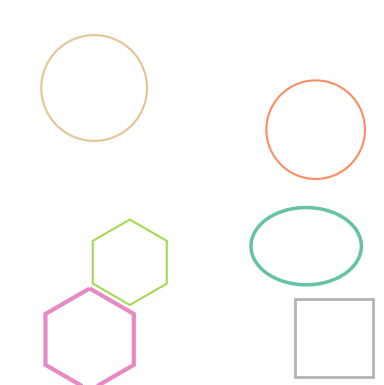[{"shape": "oval", "thickness": 2.5, "radius": 0.72, "center": [0.795, 0.361]}, {"shape": "circle", "thickness": 1.5, "radius": 0.64, "center": [0.82, 0.663]}, {"shape": "hexagon", "thickness": 3, "radius": 0.66, "center": [0.233, 0.118]}, {"shape": "hexagon", "thickness": 1.5, "radius": 0.55, "center": [0.337, 0.319]}, {"shape": "circle", "thickness": 1.5, "radius": 0.69, "center": [0.245, 0.771]}, {"shape": "square", "thickness": 2, "radius": 0.5, "center": [0.868, 0.122]}]